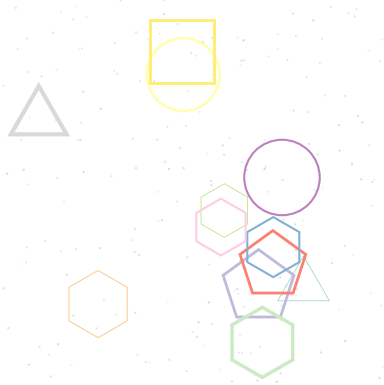[{"shape": "triangle", "thickness": 0.5, "radius": 0.39, "center": [0.788, 0.257]}, {"shape": "circle", "thickness": 2, "radius": 0.47, "center": [0.476, 0.806]}, {"shape": "pentagon", "thickness": 2, "radius": 0.48, "center": [0.672, 0.255]}, {"shape": "pentagon", "thickness": 2, "radius": 0.45, "center": [0.709, 0.311]}, {"shape": "hexagon", "thickness": 1.5, "radius": 0.39, "center": [0.71, 0.358]}, {"shape": "hexagon", "thickness": 0.5, "radius": 0.44, "center": [0.255, 0.21]}, {"shape": "hexagon", "thickness": 0.5, "radius": 0.35, "center": [0.583, 0.453]}, {"shape": "hexagon", "thickness": 1.5, "radius": 0.37, "center": [0.574, 0.41]}, {"shape": "triangle", "thickness": 3, "radius": 0.42, "center": [0.101, 0.693]}, {"shape": "circle", "thickness": 1.5, "radius": 0.49, "center": [0.732, 0.539]}, {"shape": "hexagon", "thickness": 2.5, "radius": 0.45, "center": [0.681, 0.111]}, {"shape": "square", "thickness": 2, "radius": 0.41, "center": [0.473, 0.866]}]